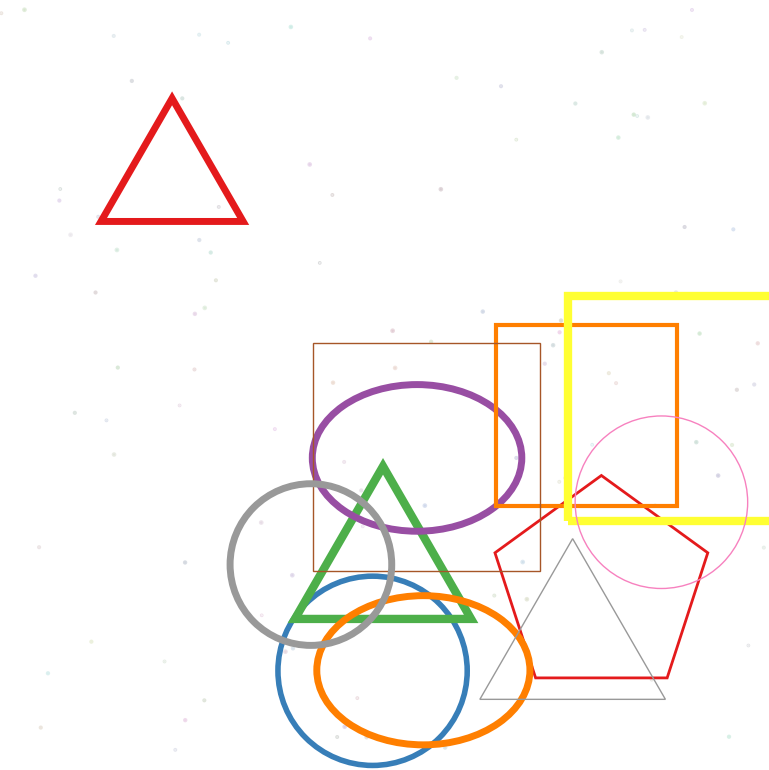[{"shape": "triangle", "thickness": 2.5, "radius": 0.53, "center": [0.223, 0.766]}, {"shape": "pentagon", "thickness": 1, "radius": 0.73, "center": [0.781, 0.237]}, {"shape": "circle", "thickness": 2, "radius": 0.61, "center": [0.484, 0.129]}, {"shape": "triangle", "thickness": 3, "radius": 0.66, "center": [0.497, 0.262]}, {"shape": "oval", "thickness": 2.5, "radius": 0.68, "center": [0.542, 0.405]}, {"shape": "oval", "thickness": 2.5, "radius": 0.69, "center": [0.55, 0.13]}, {"shape": "square", "thickness": 1.5, "radius": 0.59, "center": [0.762, 0.46]}, {"shape": "square", "thickness": 3, "radius": 0.73, "center": [0.884, 0.47]}, {"shape": "square", "thickness": 0.5, "radius": 0.74, "center": [0.554, 0.407]}, {"shape": "circle", "thickness": 0.5, "radius": 0.56, "center": [0.859, 0.348]}, {"shape": "circle", "thickness": 2.5, "radius": 0.52, "center": [0.404, 0.267]}, {"shape": "triangle", "thickness": 0.5, "radius": 0.7, "center": [0.744, 0.161]}]